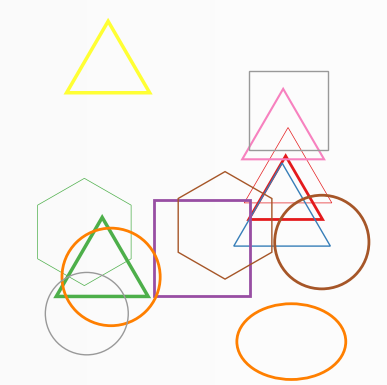[{"shape": "triangle", "thickness": 0.5, "radius": 0.65, "center": [0.743, 0.538]}, {"shape": "triangle", "thickness": 2, "radius": 0.55, "center": [0.737, 0.485]}, {"shape": "triangle", "thickness": 1, "radius": 0.72, "center": [0.728, 0.433]}, {"shape": "hexagon", "thickness": 0.5, "radius": 0.7, "center": [0.218, 0.397]}, {"shape": "triangle", "thickness": 2.5, "radius": 0.68, "center": [0.264, 0.298]}, {"shape": "square", "thickness": 2, "radius": 0.62, "center": [0.52, 0.356]}, {"shape": "circle", "thickness": 2, "radius": 0.63, "center": [0.287, 0.281]}, {"shape": "oval", "thickness": 2, "radius": 0.7, "center": [0.752, 0.113]}, {"shape": "triangle", "thickness": 2.5, "radius": 0.62, "center": [0.279, 0.821]}, {"shape": "hexagon", "thickness": 1, "radius": 0.7, "center": [0.581, 0.415]}, {"shape": "circle", "thickness": 2, "radius": 0.61, "center": [0.83, 0.371]}, {"shape": "triangle", "thickness": 1.5, "radius": 0.61, "center": [0.731, 0.647]}, {"shape": "square", "thickness": 1, "radius": 0.51, "center": [0.744, 0.713]}, {"shape": "circle", "thickness": 1, "radius": 0.54, "center": [0.224, 0.185]}]